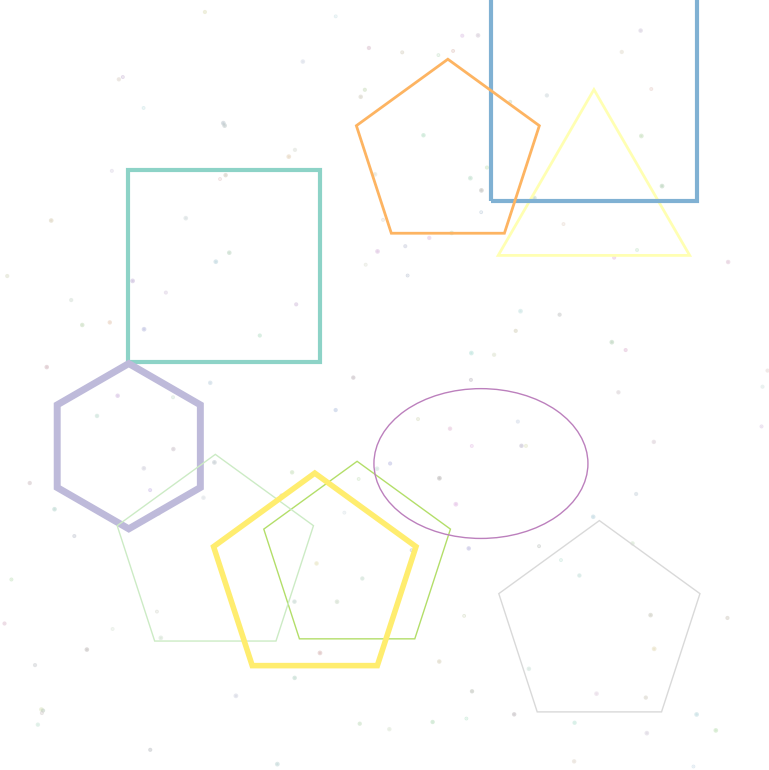[{"shape": "square", "thickness": 1.5, "radius": 0.62, "center": [0.291, 0.654]}, {"shape": "triangle", "thickness": 1, "radius": 0.72, "center": [0.771, 0.74]}, {"shape": "hexagon", "thickness": 2.5, "radius": 0.54, "center": [0.167, 0.421]}, {"shape": "square", "thickness": 1.5, "radius": 0.67, "center": [0.771, 0.873]}, {"shape": "pentagon", "thickness": 1, "radius": 0.62, "center": [0.582, 0.798]}, {"shape": "pentagon", "thickness": 0.5, "radius": 0.64, "center": [0.464, 0.273]}, {"shape": "pentagon", "thickness": 0.5, "radius": 0.69, "center": [0.778, 0.187]}, {"shape": "oval", "thickness": 0.5, "radius": 0.69, "center": [0.625, 0.398]}, {"shape": "pentagon", "thickness": 0.5, "radius": 0.67, "center": [0.28, 0.276]}, {"shape": "pentagon", "thickness": 2, "radius": 0.69, "center": [0.409, 0.247]}]